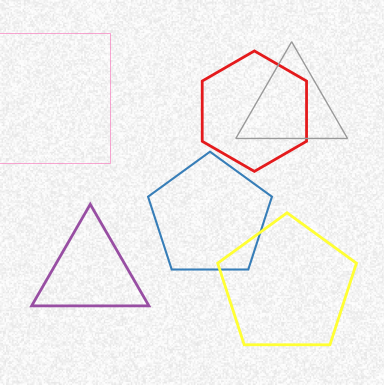[{"shape": "hexagon", "thickness": 2, "radius": 0.78, "center": [0.661, 0.711]}, {"shape": "pentagon", "thickness": 1.5, "radius": 0.85, "center": [0.545, 0.437]}, {"shape": "triangle", "thickness": 2, "radius": 0.88, "center": [0.234, 0.293]}, {"shape": "pentagon", "thickness": 2, "radius": 0.95, "center": [0.746, 0.258]}, {"shape": "square", "thickness": 0.5, "radius": 0.84, "center": [0.118, 0.746]}, {"shape": "triangle", "thickness": 1, "radius": 0.84, "center": [0.758, 0.724]}]